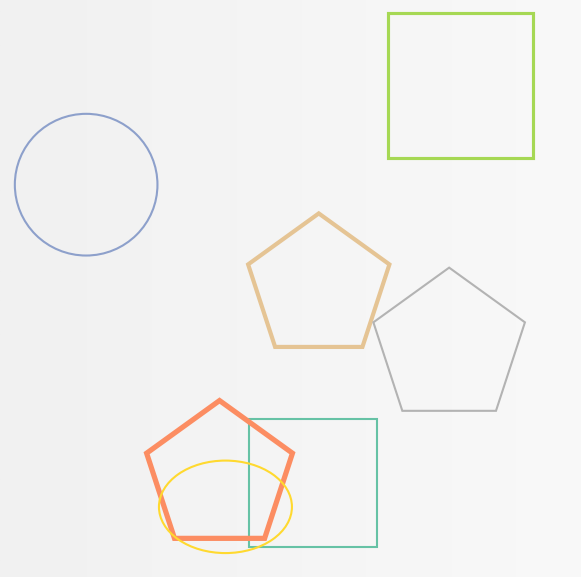[{"shape": "square", "thickness": 1, "radius": 0.55, "center": [0.538, 0.162]}, {"shape": "pentagon", "thickness": 2.5, "radius": 0.66, "center": [0.378, 0.174]}, {"shape": "circle", "thickness": 1, "radius": 0.61, "center": [0.148, 0.679]}, {"shape": "square", "thickness": 1.5, "radius": 0.63, "center": [0.792, 0.851]}, {"shape": "oval", "thickness": 1, "radius": 0.57, "center": [0.388, 0.122]}, {"shape": "pentagon", "thickness": 2, "radius": 0.64, "center": [0.548, 0.502]}, {"shape": "pentagon", "thickness": 1, "radius": 0.69, "center": [0.773, 0.399]}]